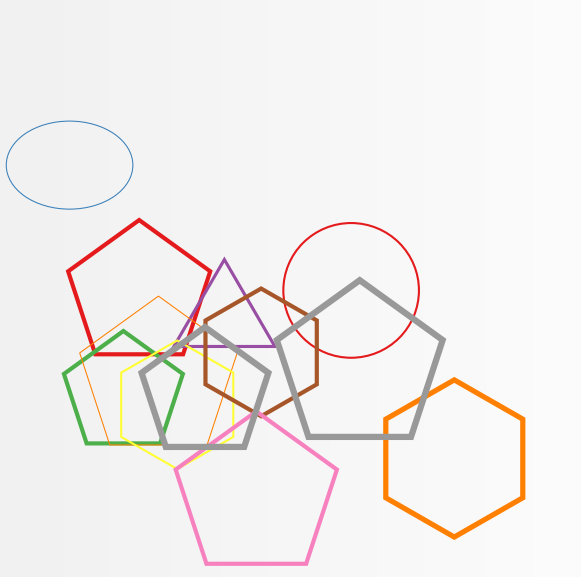[{"shape": "pentagon", "thickness": 2, "radius": 0.64, "center": [0.239, 0.49]}, {"shape": "circle", "thickness": 1, "radius": 0.58, "center": [0.604, 0.496]}, {"shape": "oval", "thickness": 0.5, "radius": 0.54, "center": [0.12, 0.713]}, {"shape": "pentagon", "thickness": 2, "radius": 0.54, "center": [0.212, 0.318]}, {"shape": "triangle", "thickness": 1.5, "radius": 0.5, "center": [0.386, 0.449]}, {"shape": "pentagon", "thickness": 0.5, "radius": 0.71, "center": [0.273, 0.344]}, {"shape": "hexagon", "thickness": 2.5, "radius": 0.68, "center": [0.782, 0.205]}, {"shape": "hexagon", "thickness": 1, "radius": 0.56, "center": [0.305, 0.298]}, {"shape": "hexagon", "thickness": 2, "radius": 0.55, "center": [0.449, 0.389]}, {"shape": "pentagon", "thickness": 2, "radius": 0.73, "center": [0.441, 0.141]}, {"shape": "pentagon", "thickness": 3, "radius": 0.75, "center": [0.619, 0.364]}, {"shape": "pentagon", "thickness": 3, "radius": 0.57, "center": [0.353, 0.318]}]